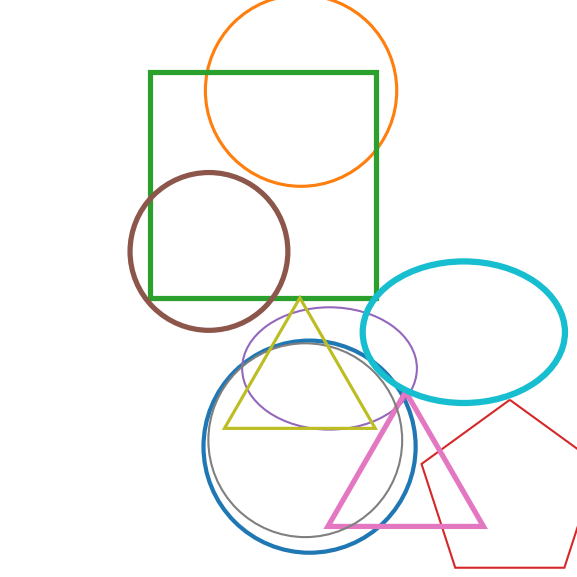[{"shape": "circle", "thickness": 2, "radius": 0.92, "center": [0.536, 0.226]}, {"shape": "circle", "thickness": 1.5, "radius": 0.83, "center": [0.521, 0.842]}, {"shape": "square", "thickness": 2.5, "radius": 0.98, "center": [0.456, 0.679]}, {"shape": "pentagon", "thickness": 1, "radius": 0.8, "center": [0.883, 0.146]}, {"shape": "oval", "thickness": 1, "radius": 0.76, "center": [0.571, 0.361]}, {"shape": "circle", "thickness": 2.5, "radius": 0.68, "center": [0.362, 0.564]}, {"shape": "triangle", "thickness": 2.5, "radius": 0.78, "center": [0.702, 0.165]}, {"shape": "circle", "thickness": 1, "radius": 0.84, "center": [0.529, 0.237]}, {"shape": "triangle", "thickness": 1.5, "radius": 0.75, "center": [0.519, 0.333]}, {"shape": "oval", "thickness": 3, "radius": 0.88, "center": [0.803, 0.424]}]